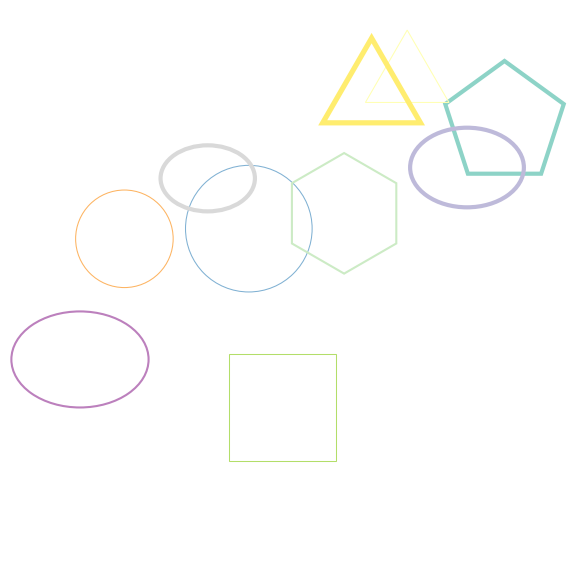[{"shape": "pentagon", "thickness": 2, "radius": 0.54, "center": [0.874, 0.786]}, {"shape": "triangle", "thickness": 0.5, "radius": 0.42, "center": [0.705, 0.863]}, {"shape": "oval", "thickness": 2, "radius": 0.49, "center": [0.809, 0.709]}, {"shape": "circle", "thickness": 0.5, "radius": 0.55, "center": [0.431, 0.603]}, {"shape": "circle", "thickness": 0.5, "radius": 0.42, "center": [0.215, 0.586]}, {"shape": "square", "thickness": 0.5, "radius": 0.46, "center": [0.489, 0.294]}, {"shape": "oval", "thickness": 2, "radius": 0.41, "center": [0.36, 0.69]}, {"shape": "oval", "thickness": 1, "radius": 0.59, "center": [0.138, 0.377]}, {"shape": "hexagon", "thickness": 1, "radius": 0.52, "center": [0.596, 0.63]}, {"shape": "triangle", "thickness": 2.5, "radius": 0.49, "center": [0.643, 0.835]}]